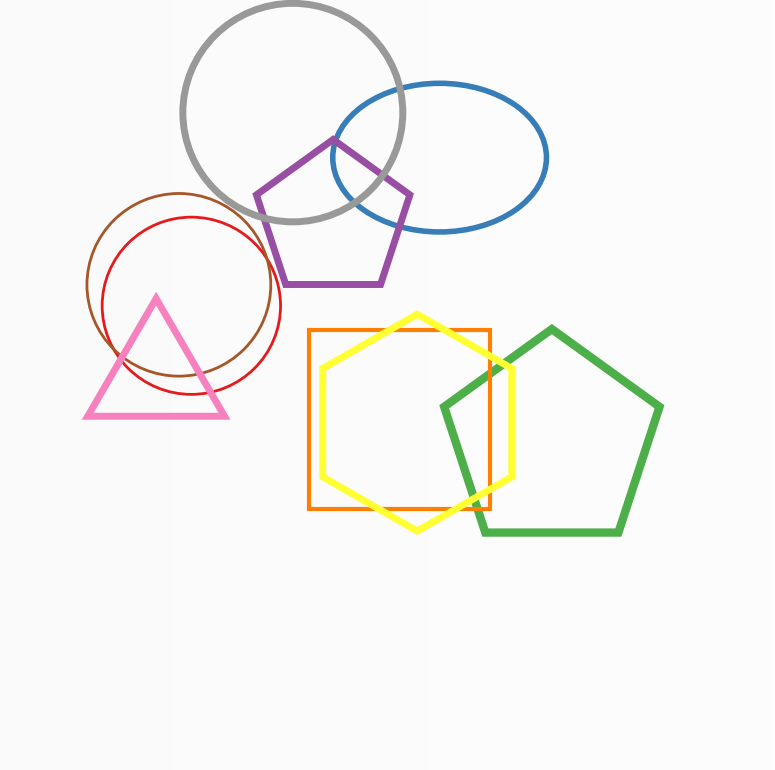[{"shape": "circle", "thickness": 1, "radius": 0.58, "center": [0.247, 0.603]}, {"shape": "oval", "thickness": 2, "radius": 0.69, "center": [0.567, 0.795]}, {"shape": "pentagon", "thickness": 3, "radius": 0.73, "center": [0.712, 0.427]}, {"shape": "pentagon", "thickness": 2.5, "radius": 0.52, "center": [0.43, 0.715]}, {"shape": "square", "thickness": 1.5, "radius": 0.58, "center": [0.516, 0.455]}, {"shape": "hexagon", "thickness": 2.5, "radius": 0.7, "center": [0.538, 0.451]}, {"shape": "circle", "thickness": 1, "radius": 0.59, "center": [0.231, 0.63]}, {"shape": "triangle", "thickness": 2.5, "radius": 0.51, "center": [0.201, 0.51]}, {"shape": "circle", "thickness": 2.5, "radius": 0.71, "center": [0.378, 0.854]}]